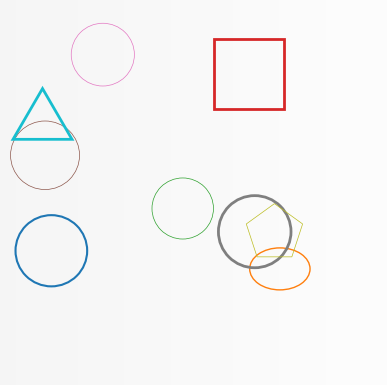[{"shape": "circle", "thickness": 1.5, "radius": 0.46, "center": [0.133, 0.349]}, {"shape": "oval", "thickness": 1, "radius": 0.39, "center": [0.722, 0.302]}, {"shape": "circle", "thickness": 0.5, "radius": 0.4, "center": [0.472, 0.458]}, {"shape": "square", "thickness": 2, "radius": 0.46, "center": [0.642, 0.808]}, {"shape": "circle", "thickness": 0.5, "radius": 0.45, "center": [0.116, 0.597]}, {"shape": "circle", "thickness": 0.5, "radius": 0.41, "center": [0.265, 0.858]}, {"shape": "circle", "thickness": 2, "radius": 0.47, "center": [0.657, 0.398]}, {"shape": "pentagon", "thickness": 0.5, "radius": 0.38, "center": [0.708, 0.395]}, {"shape": "triangle", "thickness": 2, "radius": 0.44, "center": [0.11, 0.682]}]